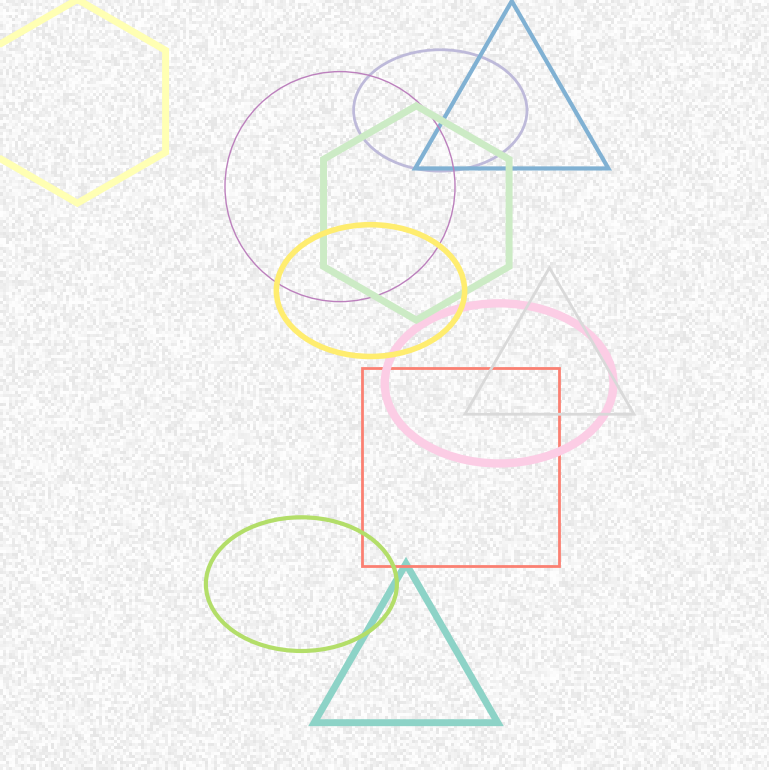[{"shape": "triangle", "thickness": 2.5, "radius": 0.69, "center": [0.527, 0.13]}, {"shape": "hexagon", "thickness": 2.5, "radius": 0.66, "center": [0.101, 0.868]}, {"shape": "oval", "thickness": 1, "radius": 0.56, "center": [0.572, 0.857]}, {"shape": "square", "thickness": 1, "radius": 0.64, "center": [0.598, 0.393]}, {"shape": "triangle", "thickness": 1.5, "radius": 0.72, "center": [0.665, 0.854]}, {"shape": "oval", "thickness": 1.5, "radius": 0.62, "center": [0.391, 0.241]}, {"shape": "oval", "thickness": 3, "radius": 0.74, "center": [0.648, 0.502]}, {"shape": "triangle", "thickness": 1, "radius": 0.63, "center": [0.714, 0.525]}, {"shape": "circle", "thickness": 0.5, "radius": 0.75, "center": [0.442, 0.758]}, {"shape": "hexagon", "thickness": 2.5, "radius": 0.7, "center": [0.541, 0.723]}, {"shape": "oval", "thickness": 2, "radius": 0.61, "center": [0.481, 0.623]}]